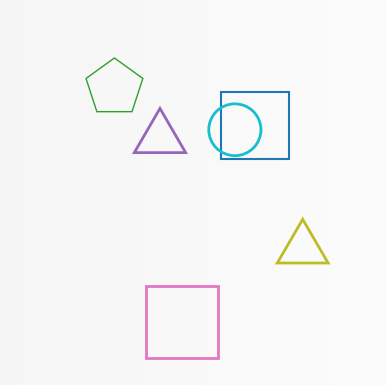[{"shape": "square", "thickness": 1.5, "radius": 0.44, "center": [0.658, 0.674]}, {"shape": "pentagon", "thickness": 1, "radius": 0.39, "center": [0.295, 0.772]}, {"shape": "triangle", "thickness": 2, "radius": 0.38, "center": [0.413, 0.642]}, {"shape": "square", "thickness": 2, "radius": 0.46, "center": [0.47, 0.163]}, {"shape": "triangle", "thickness": 2, "radius": 0.38, "center": [0.781, 0.355]}, {"shape": "circle", "thickness": 2, "radius": 0.34, "center": [0.606, 0.663]}]